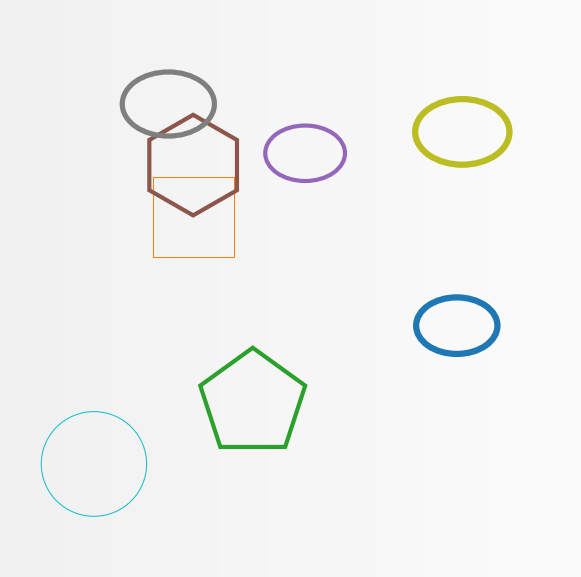[{"shape": "oval", "thickness": 3, "radius": 0.35, "center": [0.786, 0.435]}, {"shape": "square", "thickness": 0.5, "radius": 0.35, "center": [0.332, 0.623]}, {"shape": "pentagon", "thickness": 2, "radius": 0.47, "center": [0.435, 0.302]}, {"shape": "oval", "thickness": 2, "radius": 0.34, "center": [0.525, 0.734]}, {"shape": "hexagon", "thickness": 2, "radius": 0.44, "center": [0.332, 0.713]}, {"shape": "oval", "thickness": 2.5, "radius": 0.4, "center": [0.29, 0.819]}, {"shape": "oval", "thickness": 3, "radius": 0.41, "center": [0.795, 0.771]}, {"shape": "circle", "thickness": 0.5, "radius": 0.45, "center": [0.162, 0.196]}]